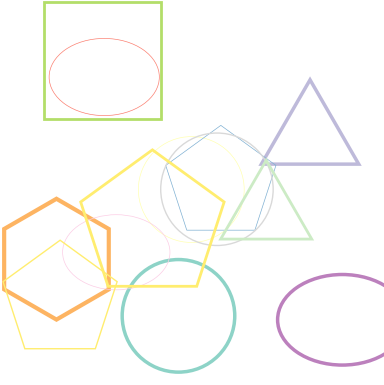[{"shape": "circle", "thickness": 2.5, "radius": 0.73, "center": [0.464, 0.18]}, {"shape": "circle", "thickness": 0.5, "radius": 0.69, "center": [0.497, 0.508]}, {"shape": "triangle", "thickness": 2.5, "radius": 0.73, "center": [0.805, 0.647]}, {"shape": "oval", "thickness": 0.5, "radius": 0.72, "center": [0.271, 0.8]}, {"shape": "pentagon", "thickness": 0.5, "radius": 0.75, "center": [0.574, 0.524]}, {"shape": "hexagon", "thickness": 3, "radius": 0.78, "center": [0.147, 0.327]}, {"shape": "square", "thickness": 2, "radius": 0.76, "center": [0.266, 0.843]}, {"shape": "oval", "thickness": 0.5, "radius": 0.7, "center": [0.302, 0.345]}, {"shape": "circle", "thickness": 1, "radius": 0.73, "center": [0.563, 0.508]}, {"shape": "oval", "thickness": 2.5, "radius": 0.84, "center": [0.889, 0.169]}, {"shape": "triangle", "thickness": 2, "radius": 0.68, "center": [0.691, 0.447]}, {"shape": "pentagon", "thickness": 1, "radius": 0.78, "center": [0.156, 0.22]}, {"shape": "pentagon", "thickness": 2, "radius": 0.98, "center": [0.396, 0.415]}]